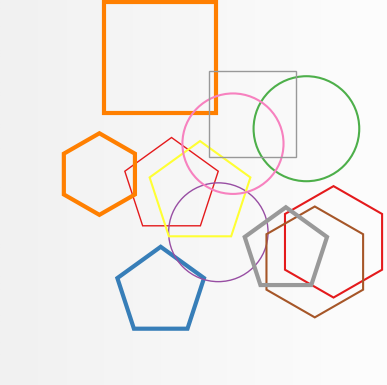[{"shape": "pentagon", "thickness": 1, "radius": 0.63, "center": [0.443, 0.516]}, {"shape": "hexagon", "thickness": 1.5, "radius": 0.72, "center": [0.861, 0.372]}, {"shape": "pentagon", "thickness": 3, "radius": 0.59, "center": [0.415, 0.241]}, {"shape": "circle", "thickness": 1.5, "radius": 0.68, "center": [0.791, 0.666]}, {"shape": "circle", "thickness": 1, "radius": 0.64, "center": [0.563, 0.397]}, {"shape": "hexagon", "thickness": 3, "radius": 0.53, "center": [0.256, 0.548]}, {"shape": "square", "thickness": 3, "radius": 0.72, "center": [0.412, 0.852]}, {"shape": "pentagon", "thickness": 1.5, "radius": 0.68, "center": [0.516, 0.497]}, {"shape": "hexagon", "thickness": 1.5, "radius": 0.72, "center": [0.812, 0.32]}, {"shape": "circle", "thickness": 1.5, "radius": 0.65, "center": [0.601, 0.627]}, {"shape": "pentagon", "thickness": 3, "radius": 0.56, "center": [0.738, 0.35]}, {"shape": "square", "thickness": 1, "radius": 0.56, "center": [0.652, 0.704]}]